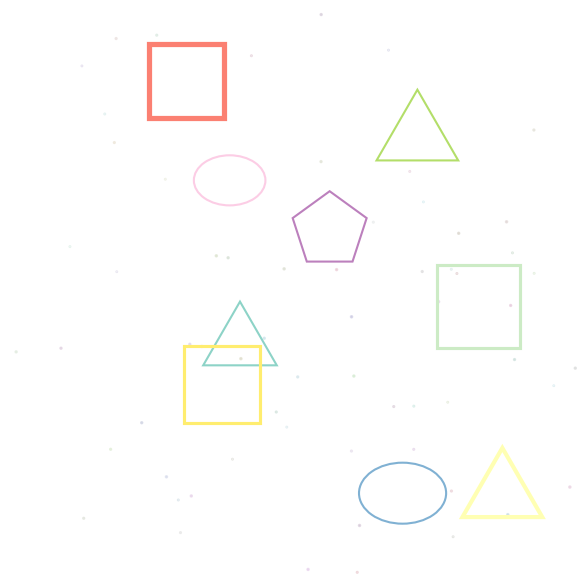[{"shape": "triangle", "thickness": 1, "radius": 0.37, "center": [0.416, 0.403]}, {"shape": "triangle", "thickness": 2, "radius": 0.4, "center": [0.87, 0.144]}, {"shape": "square", "thickness": 2.5, "radius": 0.32, "center": [0.323, 0.859]}, {"shape": "oval", "thickness": 1, "radius": 0.38, "center": [0.697, 0.145]}, {"shape": "triangle", "thickness": 1, "radius": 0.41, "center": [0.723, 0.762]}, {"shape": "oval", "thickness": 1, "radius": 0.31, "center": [0.398, 0.687]}, {"shape": "pentagon", "thickness": 1, "radius": 0.34, "center": [0.571, 0.601]}, {"shape": "square", "thickness": 1.5, "radius": 0.36, "center": [0.829, 0.468]}, {"shape": "square", "thickness": 1.5, "radius": 0.33, "center": [0.384, 0.334]}]